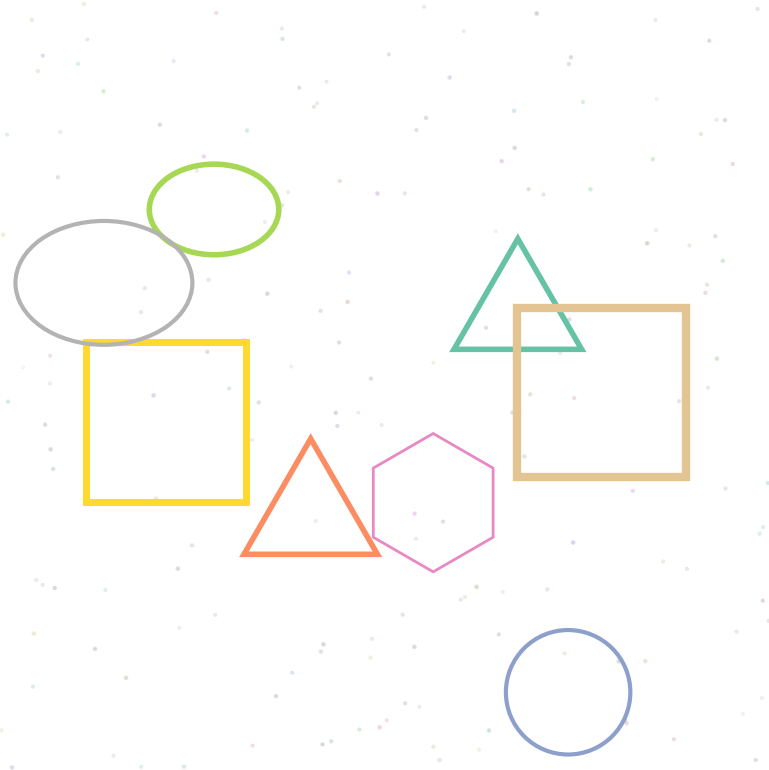[{"shape": "triangle", "thickness": 2, "radius": 0.48, "center": [0.672, 0.594]}, {"shape": "triangle", "thickness": 2, "radius": 0.5, "center": [0.403, 0.33]}, {"shape": "circle", "thickness": 1.5, "radius": 0.4, "center": [0.738, 0.101]}, {"shape": "hexagon", "thickness": 1, "radius": 0.45, "center": [0.563, 0.347]}, {"shape": "oval", "thickness": 2, "radius": 0.42, "center": [0.278, 0.728]}, {"shape": "square", "thickness": 2.5, "radius": 0.52, "center": [0.216, 0.452]}, {"shape": "square", "thickness": 3, "radius": 0.55, "center": [0.781, 0.49]}, {"shape": "oval", "thickness": 1.5, "radius": 0.57, "center": [0.135, 0.633]}]